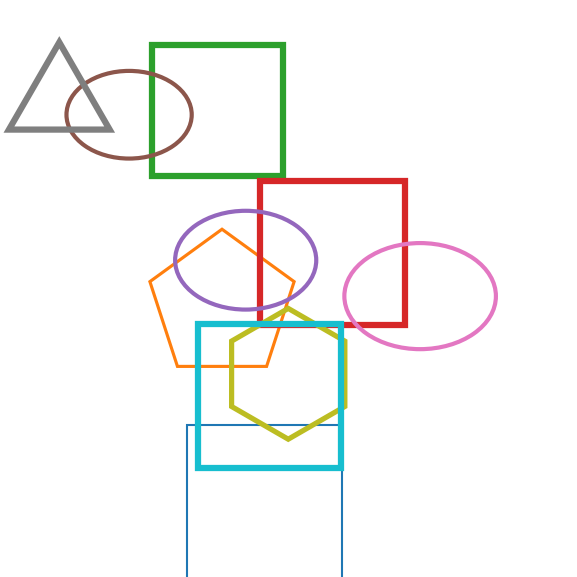[{"shape": "square", "thickness": 1, "radius": 0.67, "center": [0.458, 0.13]}, {"shape": "pentagon", "thickness": 1.5, "radius": 0.66, "center": [0.384, 0.471]}, {"shape": "square", "thickness": 3, "radius": 0.57, "center": [0.377, 0.807]}, {"shape": "square", "thickness": 3, "radius": 0.63, "center": [0.575, 0.561]}, {"shape": "oval", "thickness": 2, "radius": 0.61, "center": [0.425, 0.549]}, {"shape": "oval", "thickness": 2, "radius": 0.54, "center": [0.224, 0.8]}, {"shape": "oval", "thickness": 2, "radius": 0.66, "center": [0.728, 0.486]}, {"shape": "triangle", "thickness": 3, "radius": 0.5, "center": [0.103, 0.825]}, {"shape": "hexagon", "thickness": 2.5, "radius": 0.57, "center": [0.499, 0.352]}, {"shape": "square", "thickness": 3, "radius": 0.62, "center": [0.467, 0.314]}]